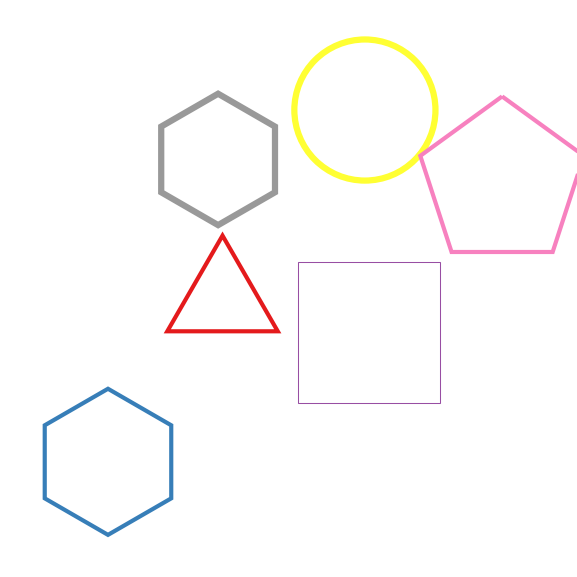[{"shape": "triangle", "thickness": 2, "radius": 0.55, "center": [0.385, 0.481]}, {"shape": "hexagon", "thickness": 2, "radius": 0.63, "center": [0.187, 0.199]}, {"shape": "square", "thickness": 0.5, "radius": 0.61, "center": [0.639, 0.424]}, {"shape": "circle", "thickness": 3, "radius": 0.61, "center": [0.632, 0.809]}, {"shape": "pentagon", "thickness": 2, "radius": 0.74, "center": [0.869, 0.683]}, {"shape": "hexagon", "thickness": 3, "radius": 0.57, "center": [0.378, 0.723]}]